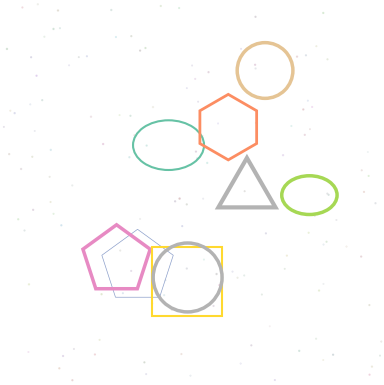[{"shape": "oval", "thickness": 1.5, "radius": 0.46, "center": [0.438, 0.623]}, {"shape": "hexagon", "thickness": 2, "radius": 0.43, "center": [0.593, 0.67]}, {"shape": "pentagon", "thickness": 0.5, "radius": 0.49, "center": [0.357, 0.307]}, {"shape": "pentagon", "thickness": 2.5, "radius": 0.46, "center": [0.303, 0.324]}, {"shape": "oval", "thickness": 2.5, "radius": 0.36, "center": [0.804, 0.493]}, {"shape": "square", "thickness": 1.5, "radius": 0.45, "center": [0.487, 0.269]}, {"shape": "circle", "thickness": 2.5, "radius": 0.36, "center": [0.688, 0.817]}, {"shape": "circle", "thickness": 2.5, "radius": 0.45, "center": [0.487, 0.279]}, {"shape": "triangle", "thickness": 3, "radius": 0.43, "center": [0.641, 0.504]}]